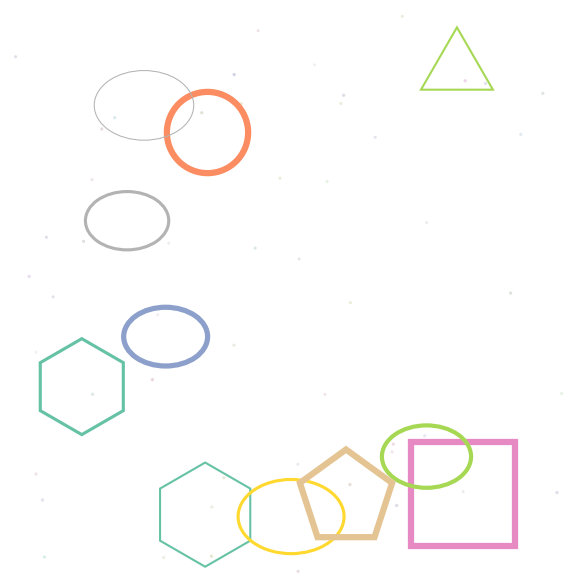[{"shape": "hexagon", "thickness": 1.5, "radius": 0.42, "center": [0.142, 0.33]}, {"shape": "hexagon", "thickness": 1, "radius": 0.45, "center": [0.355, 0.108]}, {"shape": "circle", "thickness": 3, "radius": 0.35, "center": [0.359, 0.77]}, {"shape": "oval", "thickness": 2.5, "radius": 0.36, "center": [0.287, 0.416]}, {"shape": "square", "thickness": 3, "radius": 0.45, "center": [0.802, 0.144]}, {"shape": "triangle", "thickness": 1, "radius": 0.36, "center": [0.791, 0.88]}, {"shape": "oval", "thickness": 2, "radius": 0.39, "center": [0.739, 0.208]}, {"shape": "oval", "thickness": 1.5, "radius": 0.46, "center": [0.504, 0.105]}, {"shape": "pentagon", "thickness": 3, "radius": 0.42, "center": [0.599, 0.137]}, {"shape": "oval", "thickness": 1.5, "radius": 0.36, "center": [0.22, 0.617]}, {"shape": "oval", "thickness": 0.5, "radius": 0.43, "center": [0.249, 0.817]}]